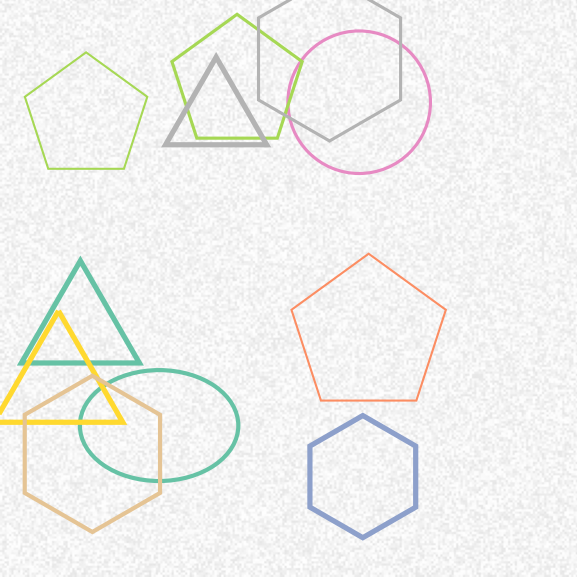[{"shape": "oval", "thickness": 2, "radius": 0.69, "center": [0.276, 0.262]}, {"shape": "triangle", "thickness": 2.5, "radius": 0.59, "center": [0.139, 0.43]}, {"shape": "pentagon", "thickness": 1, "radius": 0.7, "center": [0.638, 0.419]}, {"shape": "hexagon", "thickness": 2.5, "radius": 0.53, "center": [0.628, 0.174]}, {"shape": "circle", "thickness": 1.5, "radius": 0.62, "center": [0.622, 0.822]}, {"shape": "pentagon", "thickness": 1, "radius": 0.56, "center": [0.149, 0.797]}, {"shape": "pentagon", "thickness": 1.5, "radius": 0.59, "center": [0.411, 0.856]}, {"shape": "triangle", "thickness": 2.5, "radius": 0.64, "center": [0.101, 0.332]}, {"shape": "hexagon", "thickness": 2, "radius": 0.68, "center": [0.16, 0.213]}, {"shape": "triangle", "thickness": 2.5, "radius": 0.51, "center": [0.374, 0.799]}, {"shape": "hexagon", "thickness": 1.5, "radius": 0.71, "center": [0.571, 0.897]}]